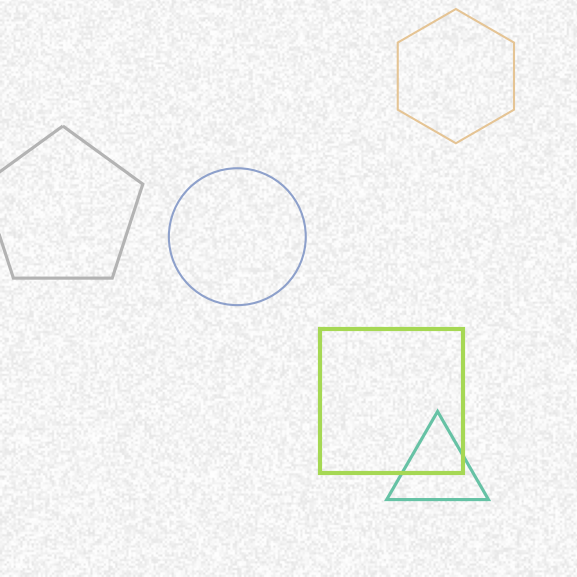[{"shape": "triangle", "thickness": 1.5, "radius": 0.51, "center": [0.758, 0.185]}, {"shape": "circle", "thickness": 1, "radius": 0.59, "center": [0.411, 0.589]}, {"shape": "square", "thickness": 2, "radius": 0.62, "center": [0.678, 0.305]}, {"shape": "hexagon", "thickness": 1, "radius": 0.58, "center": [0.789, 0.867]}, {"shape": "pentagon", "thickness": 1.5, "radius": 0.73, "center": [0.109, 0.635]}]